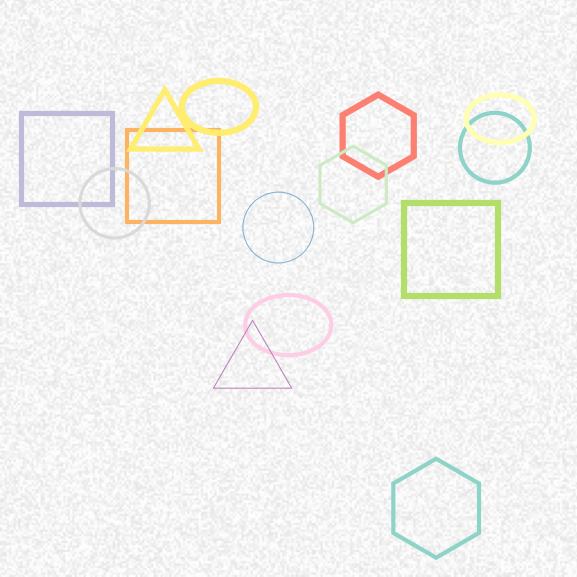[{"shape": "circle", "thickness": 2, "radius": 0.3, "center": [0.857, 0.743]}, {"shape": "hexagon", "thickness": 2, "radius": 0.43, "center": [0.755, 0.119]}, {"shape": "oval", "thickness": 2.5, "radius": 0.3, "center": [0.866, 0.794]}, {"shape": "square", "thickness": 2.5, "radius": 0.39, "center": [0.116, 0.725]}, {"shape": "hexagon", "thickness": 3, "radius": 0.36, "center": [0.655, 0.764]}, {"shape": "circle", "thickness": 0.5, "radius": 0.31, "center": [0.482, 0.605]}, {"shape": "square", "thickness": 2, "radius": 0.4, "center": [0.3, 0.695]}, {"shape": "square", "thickness": 3, "radius": 0.41, "center": [0.781, 0.567]}, {"shape": "oval", "thickness": 2, "radius": 0.37, "center": [0.499, 0.436]}, {"shape": "circle", "thickness": 1.5, "radius": 0.3, "center": [0.198, 0.647]}, {"shape": "triangle", "thickness": 0.5, "radius": 0.39, "center": [0.437, 0.366]}, {"shape": "hexagon", "thickness": 1.5, "radius": 0.33, "center": [0.612, 0.68]}, {"shape": "oval", "thickness": 3, "radius": 0.32, "center": [0.379, 0.814]}, {"shape": "triangle", "thickness": 2.5, "radius": 0.34, "center": [0.285, 0.775]}]